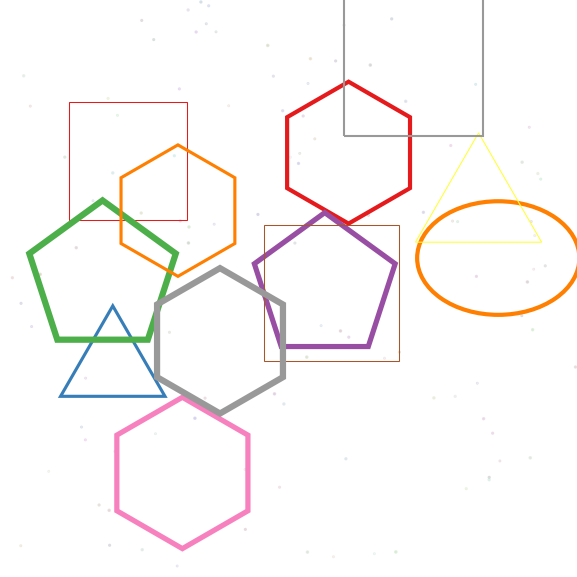[{"shape": "square", "thickness": 0.5, "radius": 0.51, "center": [0.222, 0.72]}, {"shape": "hexagon", "thickness": 2, "radius": 0.61, "center": [0.604, 0.735]}, {"shape": "triangle", "thickness": 1.5, "radius": 0.52, "center": [0.195, 0.365]}, {"shape": "pentagon", "thickness": 3, "radius": 0.67, "center": [0.178, 0.519]}, {"shape": "pentagon", "thickness": 2.5, "radius": 0.64, "center": [0.562, 0.503]}, {"shape": "oval", "thickness": 2, "radius": 0.7, "center": [0.863, 0.552]}, {"shape": "hexagon", "thickness": 1.5, "radius": 0.57, "center": [0.308, 0.634]}, {"shape": "triangle", "thickness": 0.5, "radius": 0.63, "center": [0.829, 0.643]}, {"shape": "square", "thickness": 0.5, "radius": 0.59, "center": [0.574, 0.492]}, {"shape": "hexagon", "thickness": 2.5, "radius": 0.66, "center": [0.316, 0.18]}, {"shape": "square", "thickness": 1, "radius": 0.6, "center": [0.716, 0.884]}, {"shape": "hexagon", "thickness": 3, "radius": 0.63, "center": [0.381, 0.409]}]